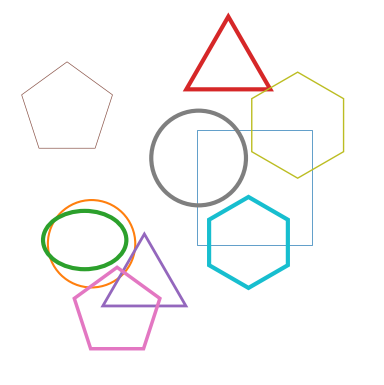[{"shape": "square", "thickness": 0.5, "radius": 0.75, "center": [0.66, 0.512]}, {"shape": "circle", "thickness": 1.5, "radius": 0.57, "center": [0.238, 0.367]}, {"shape": "oval", "thickness": 3, "radius": 0.54, "center": [0.22, 0.377]}, {"shape": "triangle", "thickness": 3, "radius": 0.63, "center": [0.593, 0.831]}, {"shape": "triangle", "thickness": 2, "radius": 0.62, "center": [0.375, 0.268]}, {"shape": "pentagon", "thickness": 0.5, "radius": 0.62, "center": [0.174, 0.715]}, {"shape": "pentagon", "thickness": 2.5, "radius": 0.58, "center": [0.304, 0.189]}, {"shape": "circle", "thickness": 3, "radius": 0.61, "center": [0.516, 0.59]}, {"shape": "hexagon", "thickness": 1, "radius": 0.69, "center": [0.773, 0.675]}, {"shape": "hexagon", "thickness": 3, "radius": 0.59, "center": [0.645, 0.37]}]